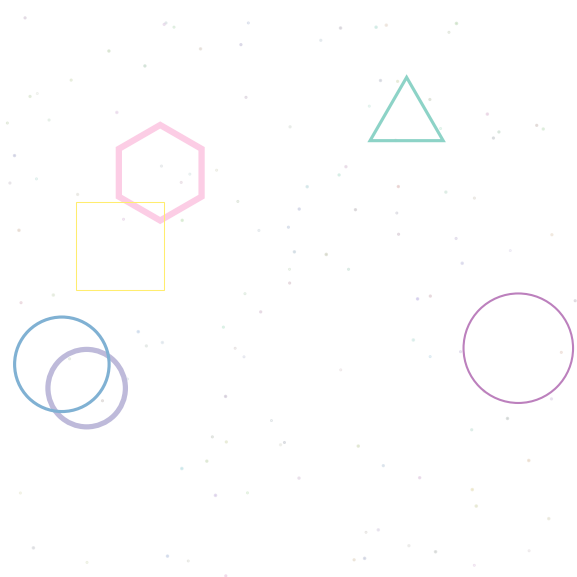[{"shape": "triangle", "thickness": 1.5, "radius": 0.37, "center": [0.704, 0.792]}, {"shape": "circle", "thickness": 2.5, "radius": 0.34, "center": [0.15, 0.327]}, {"shape": "circle", "thickness": 1.5, "radius": 0.41, "center": [0.107, 0.368]}, {"shape": "hexagon", "thickness": 3, "radius": 0.41, "center": [0.277, 0.7]}, {"shape": "circle", "thickness": 1, "radius": 0.47, "center": [0.897, 0.396]}, {"shape": "square", "thickness": 0.5, "radius": 0.38, "center": [0.208, 0.573]}]